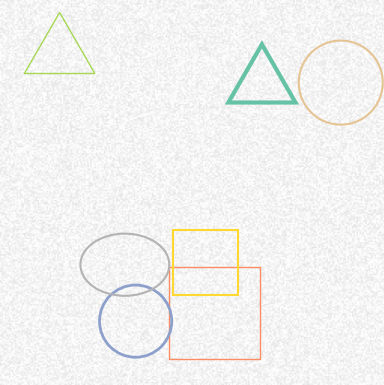[{"shape": "triangle", "thickness": 3, "radius": 0.5, "center": [0.68, 0.784]}, {"shape": "square", "thickness": 1, "radius": 0.59, "center": [0.557, 0.187]}, {"shape": "circle", "thickness": 2, "radius": 0.47, "center": [0.352, 0.166]}, {"shape": "triangle", "thickness": 1, "radius": 0.53, "center": [0.155, 0.862]}, {"shape": "square", "thickness": 1.5, "radius": 0.42, "center": [0.533, 0.319]}, {"shape": "circle", "thickness": 1.5, "radius": 0.55, "center": [0.885, 0.785]}, {"shape": "oval", "thickness": 1.5, "radius": 0.58, "center": [0.324, 0.312]}]